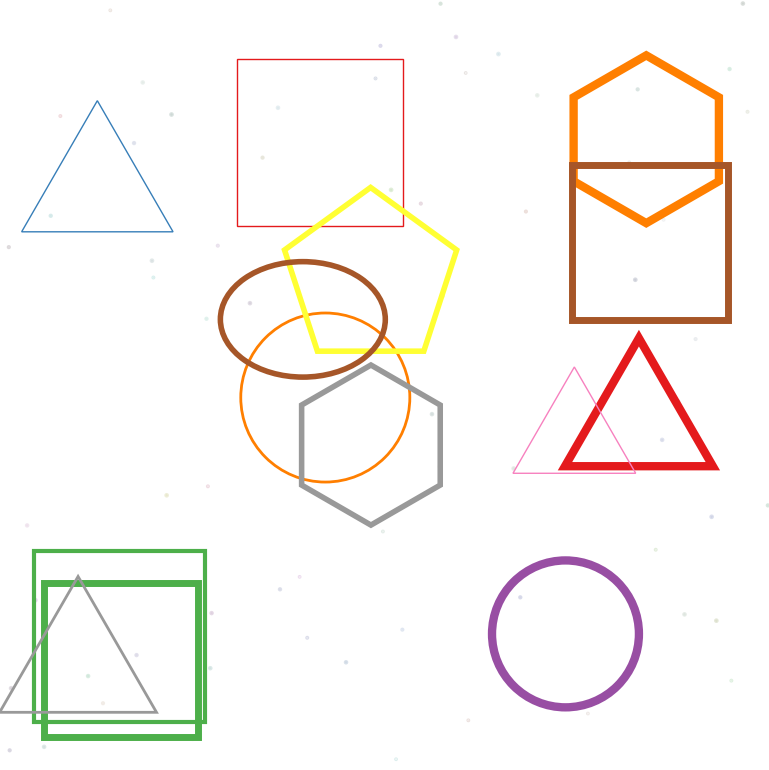[{"shape": "triangle", "thickness": 3, "radius": 0.55, "center": [0.83, 0.45]}, {"shape": "square", "thickness": 0.5, "radius": 0.54, "center": [0.416, 0.815]}, {"shape": "triangle", "thickness": 0.5, "radius": 0.57, "center": [0.126, 0.756]}, {"shape": "square", "thickness": 1.5, "radius": 0.56, "center": [0.155, 0.173]}, {"shape": "square", "thickness": 2.5, "radius": 0.5, "center": [0.158, 0.142]}, {"shape": "circle", "thickness": 3, "radius": 0.48, "center": [0.734, 0.177]}, {"shape": "hexagon", "thickness": 3, "radius": 0.54, "center": [0.839, 0.819]}, {"shape": "circle", "thickness": 1, "radius": 0.55, "center": [0.422, 0.484]}, {"shape": "pentagon", "thickness": 2, "radius": 0.59, "center": [0.481, 0.639]}, {"shape": "square", "thickness": 2.5, "radius": 0.51, "center": [0.844, 0.685]}, {"shape": "oval", "thickness": 2, "radius": 0.54, "center": [0.393, 0.585]}, {"shape": "triangle", "thickness": 0.5, "radius": 0.46, "center": [0.746, 0.431]}, {"shape": "hexagon", "thickness": 2, "radius": 0.52, "center": [0.482, 0.422]}, {"shape": "triangle", "thickness": 1, "radius": 0.59, "center": [0.101, 0.134]}]